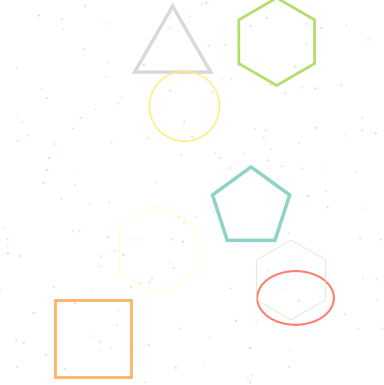[{"shape": "pentagon", "thickness": 2.5, "radius": 0.53, "center": [0.652, 0.461]}, {"shape": "hexagon", "thickness": 0.5, "radius": 0.59, "center": [0.412, 0.35]}, {"shape": "oval", "thickness": 1.5, "radius": 0.5, "center": [0.768, 0.226]}, {"shape": "square", "thickness": 2, "radius": 0.5, "center": [0.241, 0.121]}, {"shape": "hexagon", "thickness": 2, "radius": 0.57, "center": [0.719, 0.892]}, {"shape": "triangle", "thickness": 2.5, "radius": 0.57, "center": [0.448, 0.87]}, {"shape": "hexagon", "thickness": 0.5, "radius": 0.52, "center": [0.756, 0.273]}, {"shape": "circle", "thickness": 1, "radius": 0.45, "center": [0.479, 0.724]}]